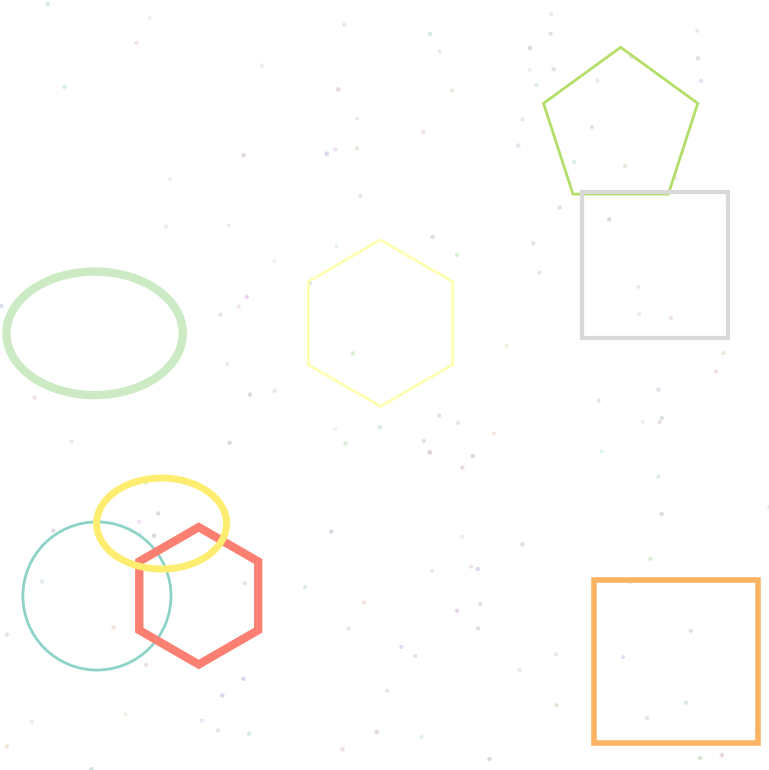[{"shape": "circle", "thickness": 1, "radius": 0.48, "center": [0.126, 0.226]}, {"shape": "hexagon", "thickness": 1, "radius": 0.54, "center": [0.494, 0.58]}, {"shape": "hexagon", "thickness": 3, "radius": 0.45, "center": [0.258, 0.226]}, {"shape": "square", "thickness": 2, "radius": 0.53, "center": [0.878, 0.141]}, {"shape": "pentagon", "thickness": 1, "radius": 0.53, "center": [0.806, 0.833]}, {"shape": "square", "thickness": 1.5, "radius": 0.47, "center": [0.85, 0.656]}, {"shape": "oval", "thickness": 3, "radius": 0.57, "center": [0.123, 0.567]}, {"shape": "oval", "thickness": 2.5, "radius": 0.42, "center": [0.21, 0.32]}]